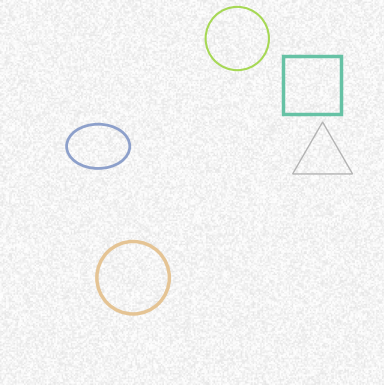[{"shape": "square", "thickness": 2.5, "radius": 0.38, "center": [0.81, 0.779]}, {"shape": "oval", "thickness": 2, "radius": 0.41, "center": [0.255, 0.62]}, {"shape": "circle", "thickness": 1.5, "radius": 0.41, "center": [0.616, 0.9]}, {"shape": "circle", "thickness": 2.5, "radius": 0.47, "center": [0.346, 0.279]}, {"shape": "triangle", "thickness": 1, "radius": 0.45, "center": [0.838, 0.593]}]